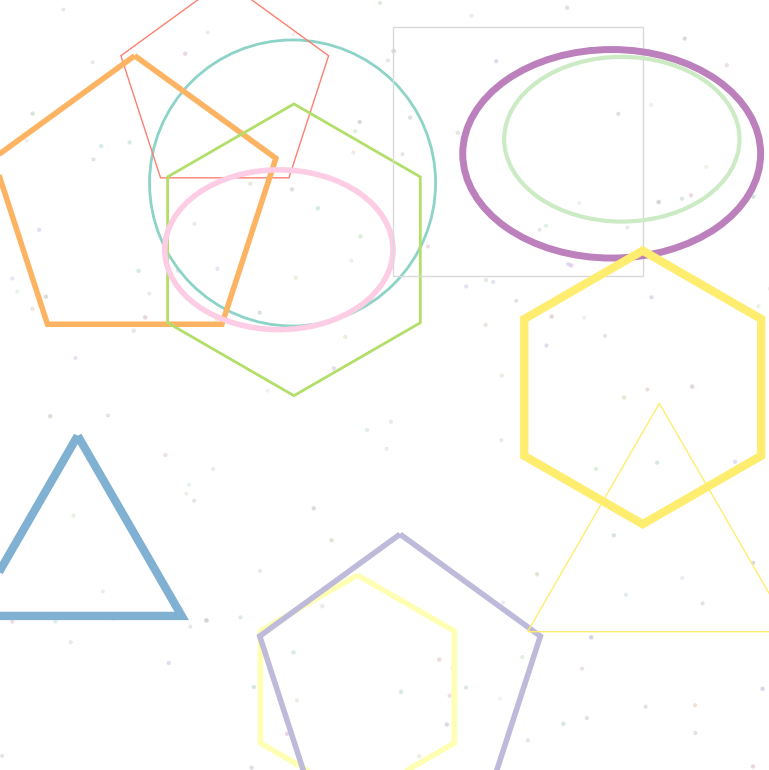[{"shape": "circle", "thickness": 1, "radius": 0.93, "center": [0.38, 0.762]}, {"shape": "hexagon", "thickness": 2, "radius": 0.73, "center": [0.464, 0.108]}, {"shape": "pentagon", "thickness": 2, "radius": 0.96, "center": [0.52, 0.115]}, {"shape": "pentagon", "thickness": 0.5, "radius": 0.71, "center": [0.292, 0.884]}, {"shape": "triangle", "thickness": 3, "radius": 0.78, "center": [0.101, 0.278]}, {"shape": "pentagon", "thickness": 2, "radius": 0.96, "center": [0.175, 0.735]}, {"shape": "hexagon", "thickness": 1, "radius": 0.95, "center": [0.382, 0.676]}, {"shape": "oval", "thickness": 2, "radius": 0.74, "center": [0.362, 0.676]}, {"shape": "square", "thickness": 0.5, "radius": 0.81, "center": [0.673, 0.803]}, {"shape": "oval", "thickness": 2.5, "radius": 0.97, "center": [0.794, 0.8]}, {"shape": "oval", "thickness": 1.5, "radius": 0.76, "center": [0.808, 0.819]}, {"shape": "triangle", "thickness": 0.5, "radius": 0.99, "center": [0.856, 0.278]}, {"shape": "hexagon", "thickness": 3, "radius": 0.89, "center": [0.835, 0.497]}]